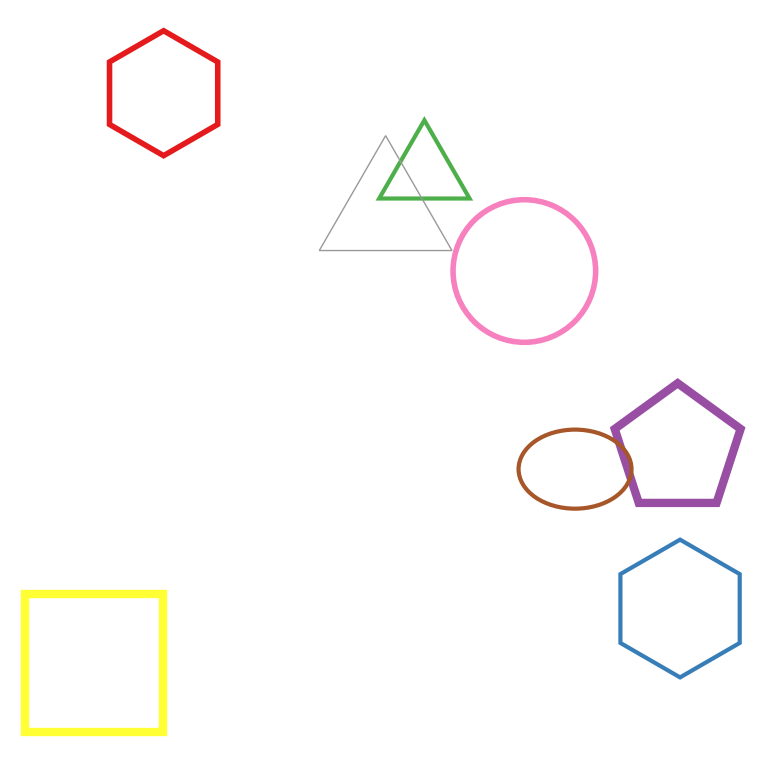[{"shape": "hexagon", "thickness": 2, "radius": 0.41, "center": [0.212, 0.879]}, {"shape": "hexagon", "thickness": 1.5, "radius": 0.45, "center": [0.883, 0.21]}, {"shape": "triangle", "thickness": 1.5, "radius": 0.34, "center": [0.551, 0.776]}, {"shape": "pentagon", "thickness": 3, "radius": 0.43, "center": [0.88, 0.416]}, {"shape": "square", "thickness": 3, "radius": 0.45, "center": [0.122, 0.139]}, {"shape": "oval", "thickness": 1.5, "radius": 0.37, "center": [0.747, 0.391]}, {"shape": "circle", "thickness": 2, "radius": 0.46, "center": [0.681, 0.648]}, {"shape": "triangle", "thickness": 0.5, "radius": 0.5, "center": [0.501, 0.724]}]